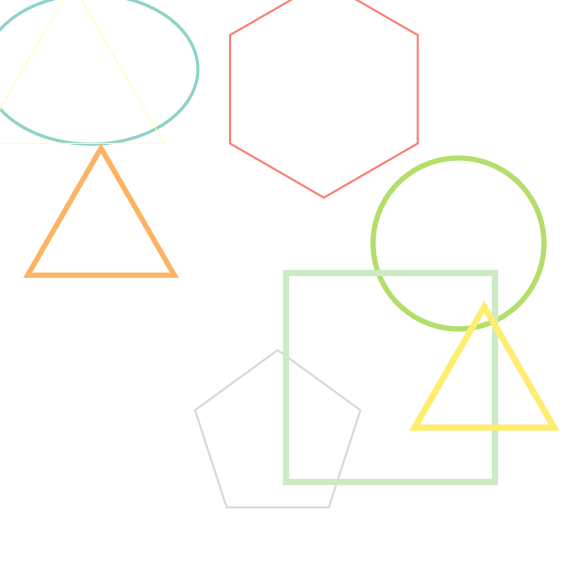[{"shape": "oval", "thickness": 1.5, "radius": 0.93, "center": [0.157, 0.879]}, {"shape": "triangle", "thickness": 0.5, "radius": 0.92, "center": [0.125, 0.843]}, {"shape": "hexagon", "thickness": 1, "radius": 0.94, "center": [0.561, 0.845]}, {"shape": "triangle", "thickness": 2.5, "radius": 0.73, "center": [0.175, 0.596]}, {"shape": "circle", "thickness": 2.5, "radius": 0.74, "center": [0.794, 0.578]}, {"shape": "pentagon", "thickness": 1, "radius": 0.75, "center": [0.481, 0.242]}, {"shape": "square", "thickness": 3, "radius": 0.91, "center": [0.676, 0.345]}, {"shape": "triangle", "thickness": 3, "radius": 0.7, "center": [0.839, 0.329]}]